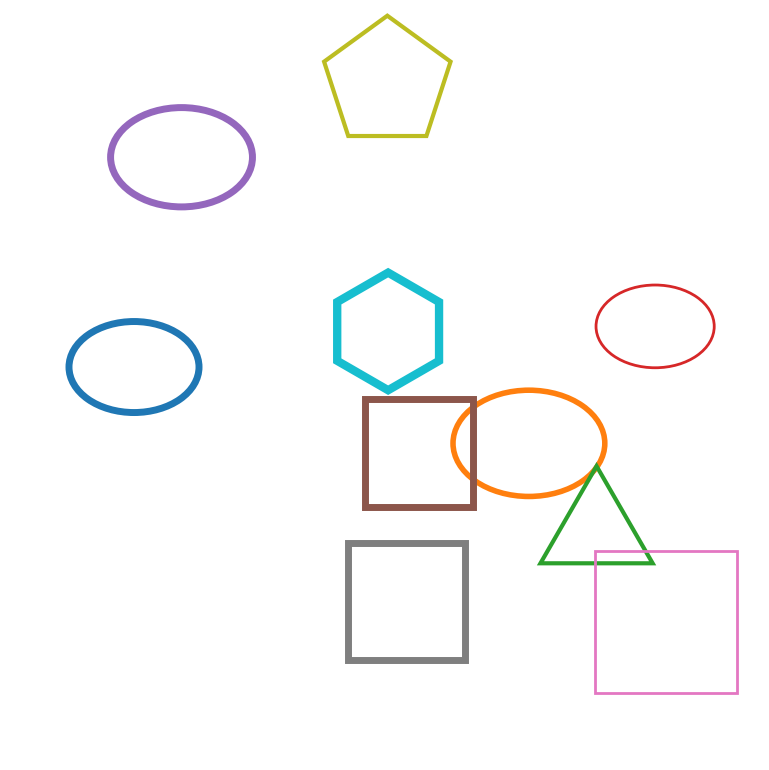[{"shape": "oval", "thickness": 2.5, "radius": 0.42, "center": [0.174, 0.523]}, {"shape": "oval", "thickness": 2, "radius": 0.49, "center": [0.687, 0.424]}, {"shape": "triangle", "thickness": 1.5, "radius": 0.42, "center": [0.775, 0.311]}, {"shape": "oval", "thickness": 1, "radius": 0.38, "center": [0.851, 0.576]}, {"shape": "oval", "thickness": 2.5, "radius": 0.46, "center": [0.236, 0.796]}, {"shape": "square", "thickness": 2.5, "radius": 0.35, "center": [0.545, 0.412]}, {"shape": "square", "thickness": 1, "radius": 0.46, "center": [0.865, 0.192]}, {"shape": "square", "thickness": 2.5, "radius": 0.38, "center": [0.528, 0.218]}, {"shape": "pentagon", "thickness": 1.5, "radius": 0.43, "center": [0.503, 0.893]}, {"shape": "hexagon", "thickness": 3, "radius": 0.38, "center": [0.504, 0.57]}]